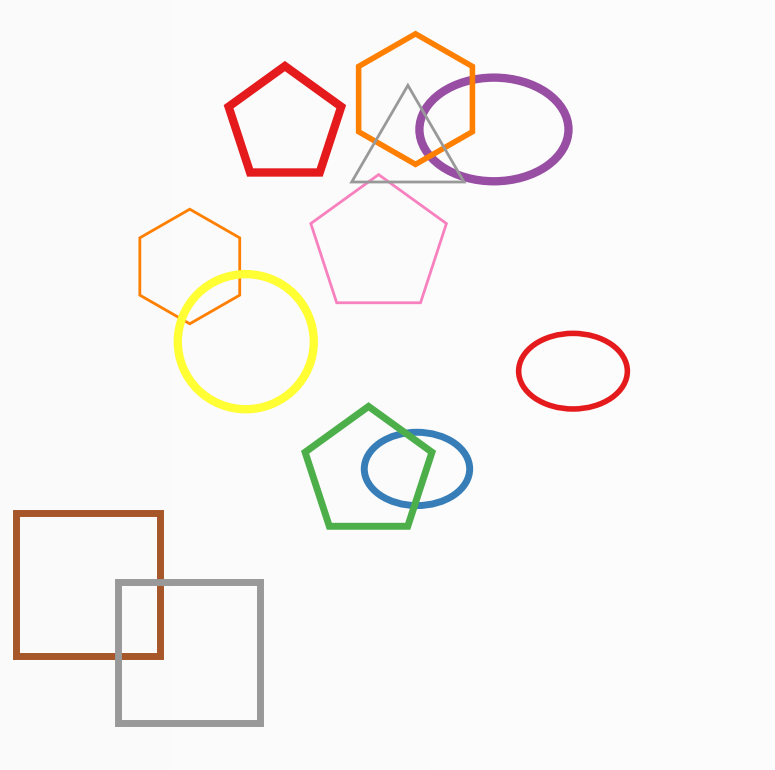[{"shape": "oval", "thickness": 2, "radius": 0.35, "center": [0.739, 0.518]}, {"shape": "pentagon", "thickness": 3, "radius": 0.38, "center": [0.368, 0.838]}, {"shape": "oval", "thickness": 2.5, "radius": 0.34, "center": [0.538, 0.391]}, {"shape": "pentagon", "thickness": 2.5, "radius": 0.43, "center": [0.476, 0.386]}, {"shape": "oval", "thickness": 3, "radius": 0.48, "center": [0.637, 0.832]}, {"shape": "hexagon", "thickness": 2, "radius": 0.42, "center": [0.536, 0.871]}, {"shape": "hexagon", "thickness": 1, "radius": 0.37, "center": [0.245, 0.654]}, {"shape": "circle", "thickness": 3, "radius": 0.44, "center": [0.317, 0.556]}, {"shape": "square", "thickness": 2.5, "radius": 0.46, "center": [0.114, 0.241]}, {"shape": "pentagon", "thickness": 1, "radius": 0.46, "center": [0.489, 0.681]}, {"shape": "square", "thickness": 2.5, "radius": 0.46, "center": [0.244, 0.153]}, {"shape": "triangle", "thickness": 1, "radius": 0.42, "center": [0.526, 0.805]}]